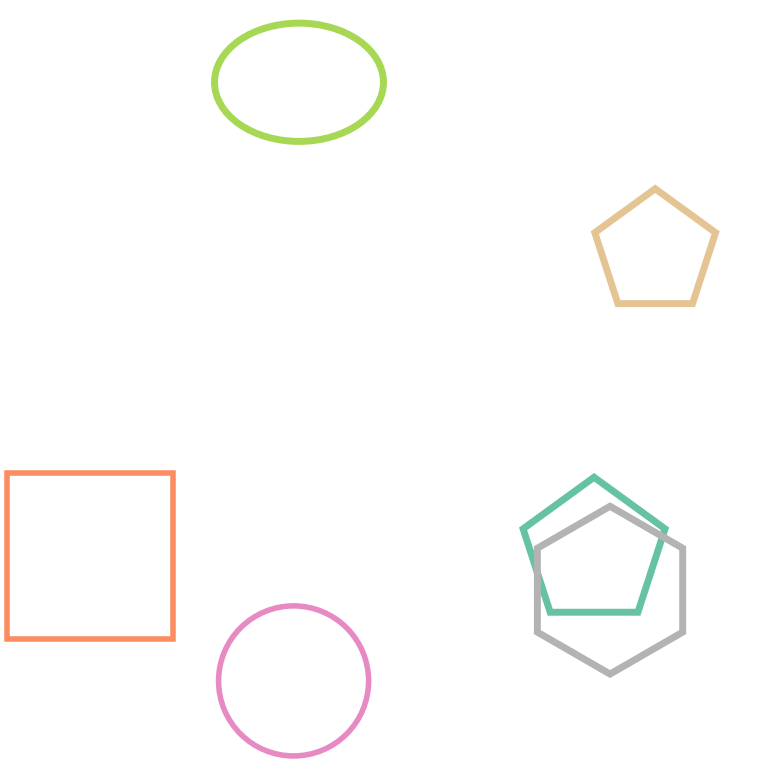[{"shape": "pentagon", "thickness": 2.5, "radius": 0.48, "center": [0.772, 0.283]}, {"shape": "square", "thickness": 2, "radius": 0.54, "center": [0.117, 0.278]}, {"shape": "circle", "thickness": 2, "radius": 0.49, "center": [0.381, 0.116]}, {"shape": "oval", "thickness": 2.5, "radius": 0.55, "center": [0.388, 0.893]}, {"shape": "pentagon", "thickness": 2.5, "radius": 0.41, "center": [0.851, 0.672]}, {"shape": "hexagon", "thickness": 2.5, "radius": 0.54, "center": [0.792, 0.234]}]